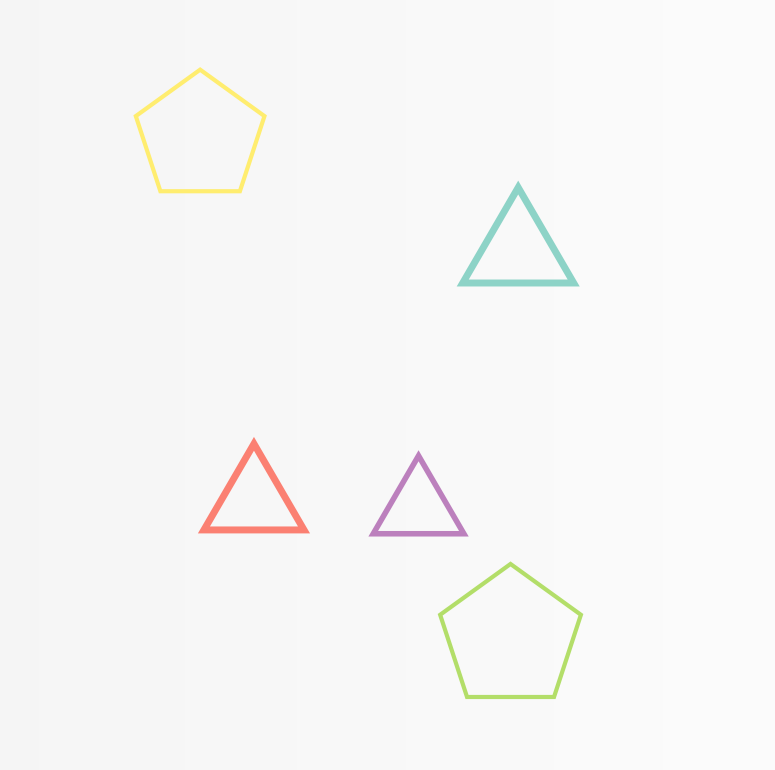[{"shape": "triangle", "thickness": 2.5, "radius": 0.41, "center": [0.669, 0.674]}, {"shape": "triangle", "thickness": 2.5, "radius": 0.37, "center": [0.328, 0.349]}, {"shape": "pentagon", "thickness": 1.5, "radius": 0.48, "center": [0.659, 0.172]}, {"shape": "triangle", "thickness": 2, "radius": 0.34, "center": [0.54, 0.341]}, {"shape": "pentagon", "thickness": 1.5, "radius": 0.44, "center": [0.258, 0.822]}]